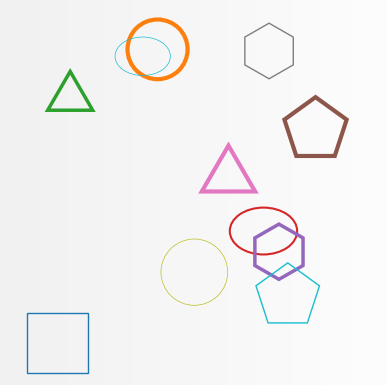[{"shape": "square", "thickness": 1, "radius": 0.39, "center": [0.148, 0.109]}, {"shape": "circle", "thickness": 3, "radius": 0.39, "center": [0.407, 0.872]}, {"shape": "triangle", "thickness": 2.5, "radius": 0.34, "center": [0.181, 0.747]}, {"shape": "oval", "thickness": 1.5, "radius": 0.43, "center": [0.68, 0.4]}, {"shape": "hexagon", "thickness": 2.5, "radius": 0.36, "center": [0.72, 0.346]}, {"shape": "pentagon", "thickness": 3, "radius": 0.42, "center": [0.814, 0.663]}, {"shape": "triangle", "thickness": 3, "radius": 0.4, "center": [0.59, 0.542]}, {"shape": "hexagon", "thickness": 1, "radius": 0.36, "center": [0.694, 0.868]}, {"shape": "circle", "thickness": 0.5, "radius": 0.43, "center": [0.501, 0.293]}, {"shape": "pentagon", "thickness": 1, "radius": 0.43, "center": [0.743, 0.231]}, {"shape": "oval", "thickness": 0.5, "radius": 0.36, "center": [0.368, 0.854]}]